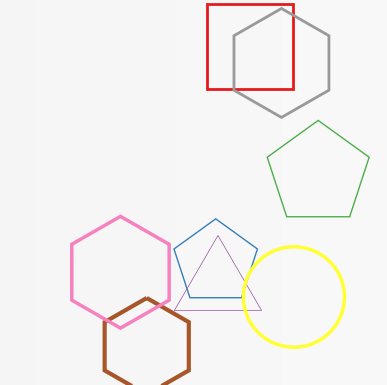[{"shape": "square", "thickness": 2, "radius": 0.55, "center": [0.644, 0.88]}, {"shape": "pentagon", "thickness": 1, "radius": 0.57, "center": [0.557, 0.318]}, {"shape": "pentagon", "thickness": 1, "radius": 0.69, "center": [0.821, 0.549]}, {"shape": "triangle", "thickness": 0.5, "radius": 0.65, "center": [0.562, 0.258]}, {"shape": "circle", "thickness": 2.5, "radius": 0.65, "center": [0.759, 0.229]}, {"shape": "hexagon", "thickness": 3, "radius": 0.63, "center": [0.379, 0.101]}, {"shape": "hexagon", "thickness": 2.5, "radius": 0.73, "center": [0.311, 0.293]}, {"shape": "hexagon", "thickness": 2, "radius": 0.71, "center": [0.726, 0.836]}]